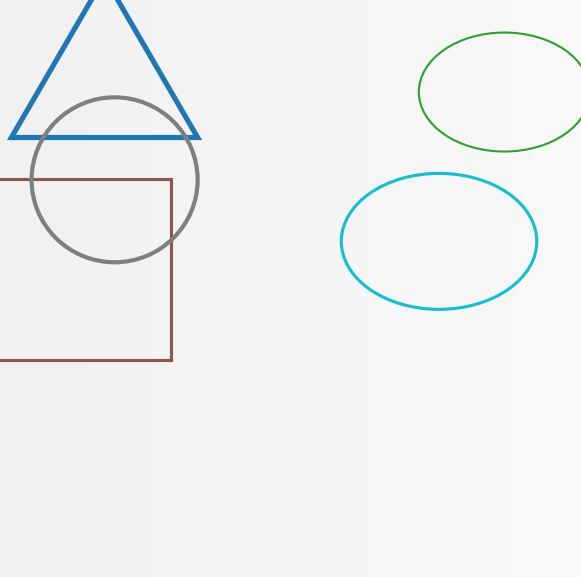[{"shape": "triangle", "thickness": 2.5, "radius": 0.92, "center": [0.18, 0.854]}, {"shape": "oval", "thickness": 1, "radius": 0.74, "center": [0.868, 0.84]}, {"shape": "square", "thickness": 1.5, "radius": 0.78, "center": [0.137, 0.533]}, {"shape": "circle", "thickness": 2, "radius": 0.71, "center": [0.197, 0.688]}, {"shape": "oval", "thickness": 1.5, "radius": 0.84, "center": [0.755, 0.581]}]